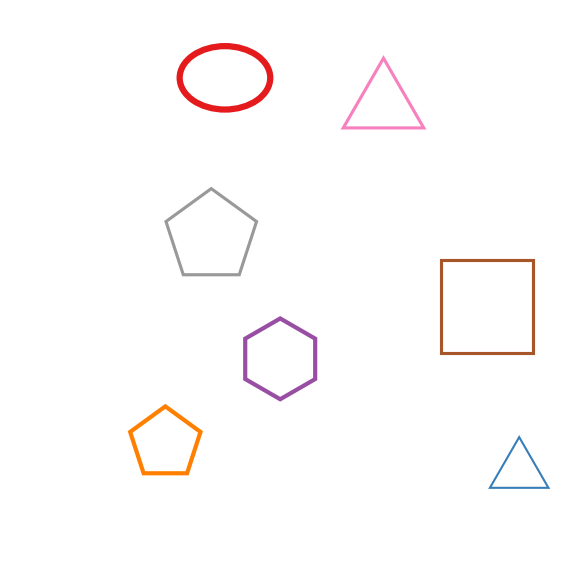[{"shape": "oval", "thickness": 3, "radius": 0.39, "center": [0.39, 0.864]}, {"shape": "triangle", "thickness": 1, "radius": 0.29, "center": [0.899, 0.184]}, {"shape": "hexagon", "thickness": 2, "radius": 0.35, "center": [0.485, 0.378]}, {"shape": "pentagon", "thickness": 2, "radius": 0.32, "center": [0.286, 0.231]}, {"shape": "square", "thickness": 1.5, "radius": 0.4, "center": [0.843, 0.469]}, {"shape": "triangle", "thickness": 1.5, "radius": 0.4, "center": [0.664, 0.818]}, {"shape": "pentagon", "thickness": 1.5, "radius": 0.41, "center": [0.366, 0.59]}]